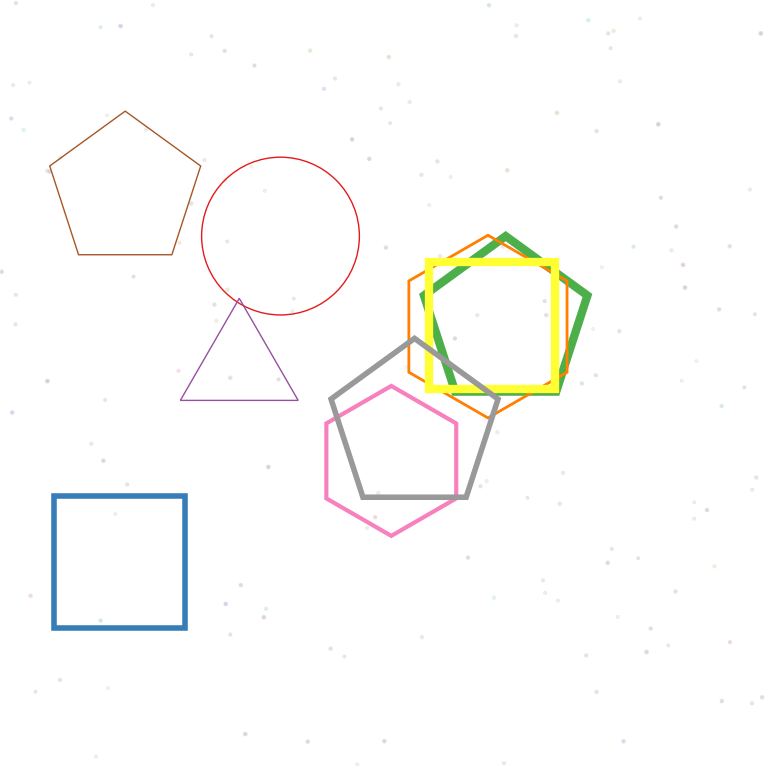[{"shape": "circle", "thickness": 0.5, "radius": 0.51, "center": [0.364, 0.693]}, {"shape": "square", "thickness": 2, "radius": 0.43, "center": [0.155, 0.27]}, {"shape": "pentagon", "thickness": 3, "radius": 0.56, "center": [0.657, 0.582]}, {"shape": "triangle", "thickness": 0.5, "radius": 0.44, "center": [0.311, 0.524]}, {"shape": "hexagon", "thickness": 1, "radius": 0.59, "center": [0.634, 0.576]}, {"shape": "square", "thickness": 3, "radius": 0.41, "center": [0.639, 0.577]}, {"shape": "pentagon", "thickness": 0.5, "radius": 0.52, "center": [0.163, 0.753]}, {"shape": "hexagon", "thickness": 1.5, "radius": 0.49, "center": [0.508, 0.401]}, {"shape": "pentagon", "thickness": 2, "radius": 0.57, "center": [0.538, 0.446]}]